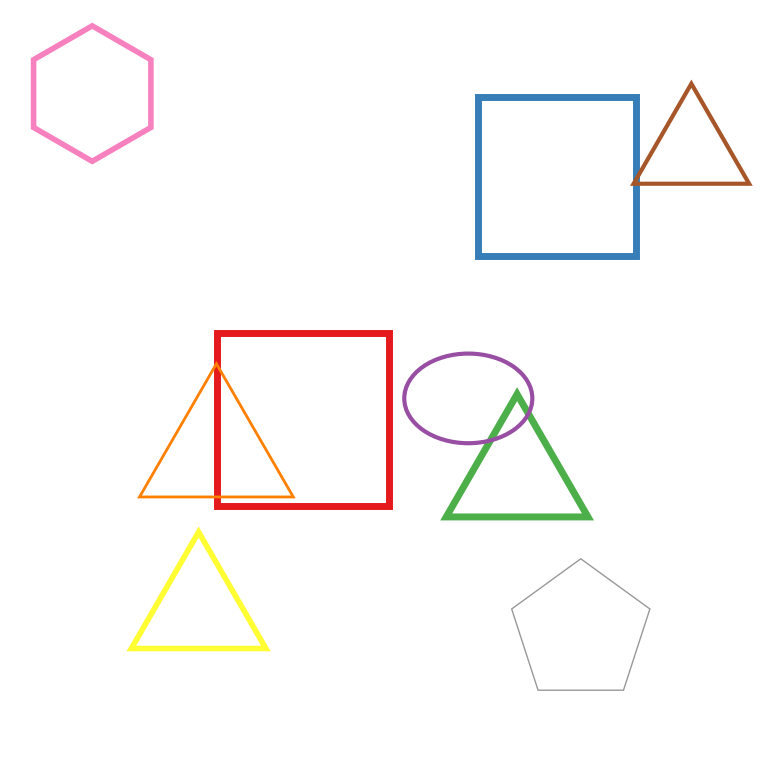[{"shape": "square", "thickness": 2.5, "radius": 0.56, "center": [0.393, 0.455]}, {"shape": "square", "thickness": 2.5, "radius": 0.51, "center": [0.724, 0.771]}, {"shape": "triangle", "thickness": 2.5, "radius": 0.53, "center": [0.672, 0.382]}, {"shape": "oval", "thickness": 1.5, "radius": 0.42, "center": [0.608, 0.483]}, {"shape": "triangle", "thickness": 1, "radius": 0.58, "center": [0.281, 0.412]}, {"shape": "triangle", "thickness": 2, "radius": 0.5, "center": [0.258, 0.208]}, {"shape": "triangle", "thickness": 1.5, "radius": 0.43, "center": [0.898, 0.805]}, {"shape": "hexagon", "thickness": 2, "radius": 0.44, "center": [0.12, 0.878]}, {"shape": "pentagon", "thickness": 0.5, "radius": 0.47, "center": [0.754, 0.18]}]